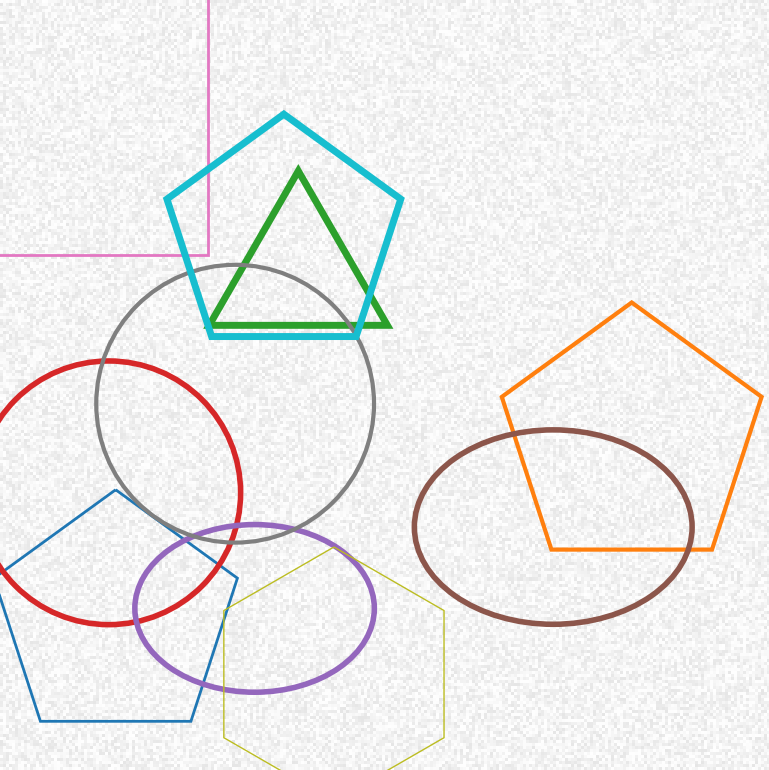[{"shape": "pentagon", "thickness": 1, "radius": 0.83, "center": [0.15, 0.198]}, {"shape": "pentagon", "thickness": 1.5, "radius": 0.89, "center": [0.82, 0.43]}, {"shape": "triangle", "thickness": 2.5, "radius": 0.67, "center": [0.387, 0.644]}, {"shape": "circle", "thickness": 2, "radius": 0.86, "center": [0.141, 0.36]}, {"shape": "oval", "thickness": 2, "radius": 0.78, "center": [0.331, 0.21]}, {"shape": "oval", "thickness": 2, "radius": 0.9, "center": [0.718, 0.315]}, {"shape": "square", "thickness": 1, "radius": 0.84, "center": [0.103, 0.836]}, {"shape": "circle", "thickness": 1.5, "radius": 0.9, "center": [0.305, 0.476]}, {"shape": "hexagon", "thickness": 0.5, "radius": 0.83, "center": [0.434, 0.125]}, {"shape": "pentagon", "thickness": 2.5, "radius": 0.8, "center": [0.369, 0.692]}]